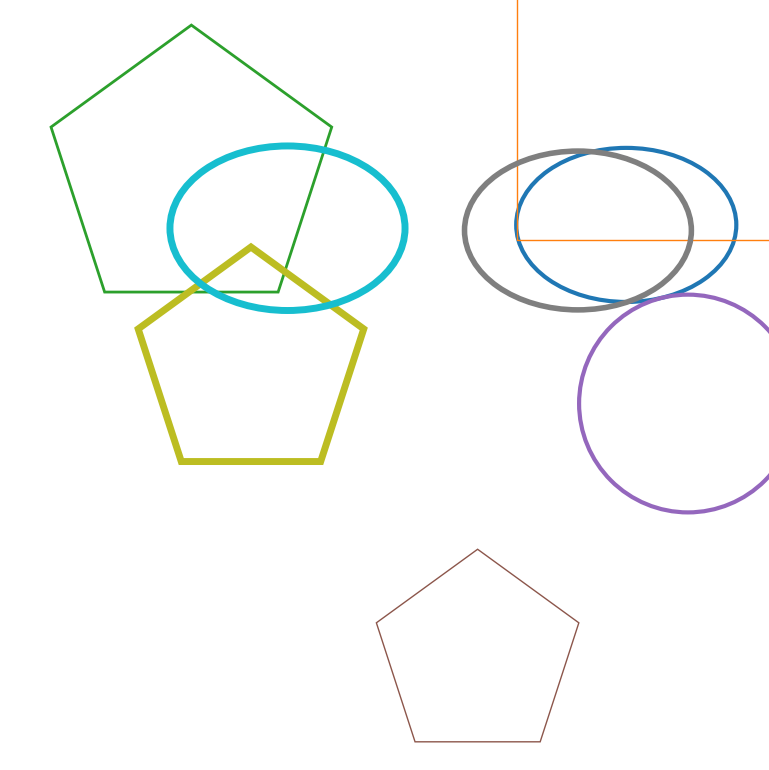[{"shape": "oval", "thickness": 1.5, "radius": 0.71, "center": [0.813, 0.708]}, {"shape": "square", "thickness": 0.5, "radius": 0.94, "center": [0.861, 0.878]}, {"shape": "pentagon", "thickness": 1, "radius": 0.96, "center": [0.249, 0.776]}, {"shape": "circle", "thickness": 1.5, "radius": 0.71, "center": [0.893, 0.476]}, {"shape": "pentagon", "thickness": 0.5, "radius": 0.69, "center": [0.62, 0.148]}, {"shape": "oval", "thickness": 2, "radius": 0.74, "center": [0.751, 0.701]}, {"shape": "pentagon", "thickness": 2.5, "radius": 0.77, "center": [0.326, 0.525]}, {"shape": "oval", "thickness": 2.5, "radius": 0.76, "center": [0.373, 0.704]}]